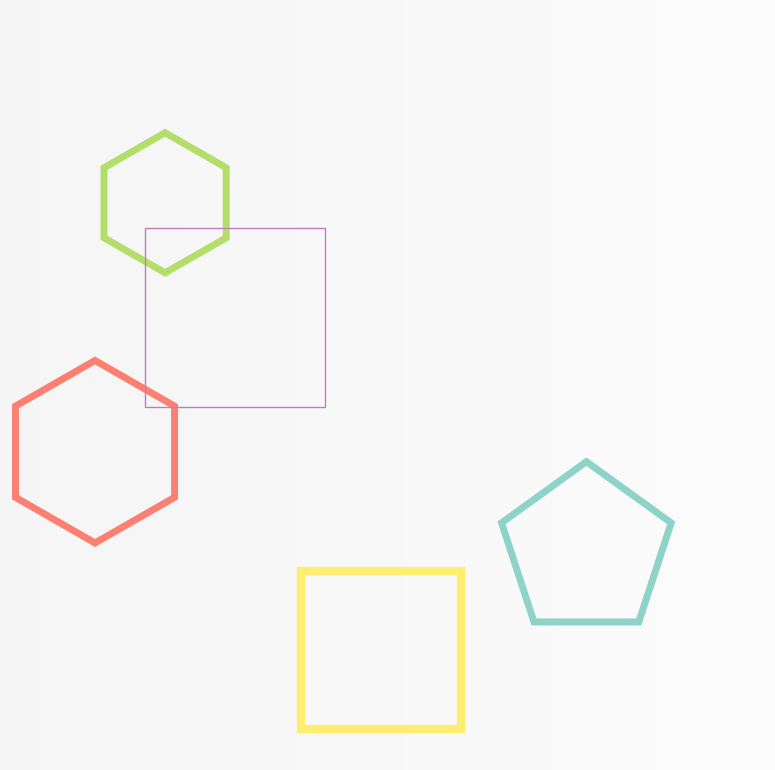[{"shape": "pentagon", "thickness": 2.5, "radius": 0.58, "center": [0.757, 0.285]}, {"shape": "hexagon", "thickness": 2.5, "radius": 0.59, "center": [0.123, 0.413]}, {"shape": "hexagon", "thickness": 2.5, "radius": 0.46, "center": [0.213, 0.737]}, {"shape": "square", "thickness": 0.5, "radius": 0.58, "center": [0.303, 0.588]}, {"shape": "square", "thickness": 3, "radius": 0.51, "center": [0.492, 0.156]}]